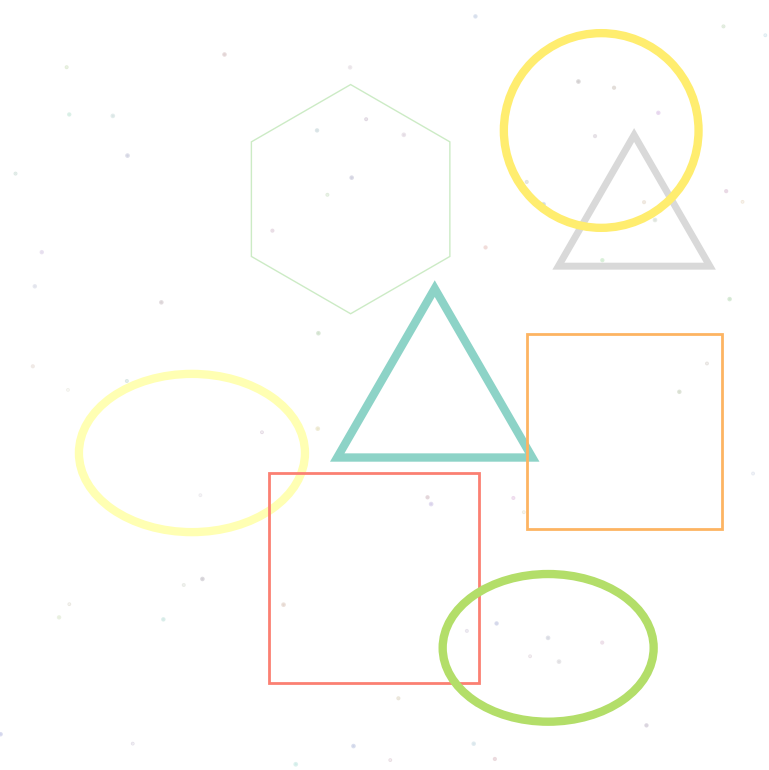[{"shape": "triangle", "thickness": 3, "radius": 0.73, "center": [0.565, 0.479]}, {"shape": "oval", "thickness": 3, "radius": 0.73, "center": [0.249, 0.412]}, {"shape": "square", "thickness": 1, "radius": 0.68, "center": [0.485, 0.249]}, {"shape": "square", "thickness": 1, "radius": 0.63, "center": [0.812, 0.44]}, {"shape": "oval", "thickness": 3, "radius": 0.68, "center": [0.712, 0.159]}, {"shape": "triangle", "thickness": 2.5, "radius": 0.57, "center": [0.824, 0.711]}, {"shape": "hexagon", "thickness": 0.5, "radius": 0.74, "center": [0.455, 0.741]}, {"shape": "circle", "thickness": 3, "radius": 0.63, "center": [0.781, 0.831]}]